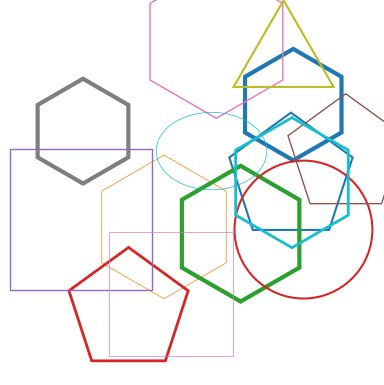[{"shape": "hexagon", "thickness": 3, "radius": 0.72, "center": [0.762, 0.728]}, {"shape": "pentagon", "thickness": 1.5, "radius": 0.84, "center": [0.756, 0.539]}, {"shape": "hexagon", "thickness": 0.5, "radius": 0.93, "center": [0.426, 0.411]}, {"shape": "hexagon", "thickness": 3, "radius": 0.88, "center": [0.625, 0.393]}, {"shape": "pentagon", "thickness": 2, "radius": 0.81, "center": [0.334, 0.195]}, {"shape": "circle", "thickness": 1.5, "radius": 0.9, "center": [0.788, 0.404]}, {"shape": "square", "thickness": 1, "radius": 0.92, "center": [0.211, 0.43]}, {"shape": "pentagon", "thickness": 1, "radius": 0.79, "center": [0.898, 0.599]}, {"shape": "hexagon", "thickness": 1, "radius": 1.0, "center": [0.562, 0.892]}, {"shape": "square", "thickness": 0.5, "radius": 0.81, "center": [0.444, 0.236]}, {"shape": "hexagon", "thickness": 3, "radius": 0.68, "center": [0.216, 0.659]}, {"shape": "triangle", "thickness": 1.5, "radius": 0.75, "center": [0.737, 0.849]}, {"shape": "hexagon", "thickness": 2, "radius": 0.84, "center": [0.758, 0.526]}, {"shape": "oval", "thickness": 0.5, "radius": 0.72, "center": [0.549, 0.608]}]